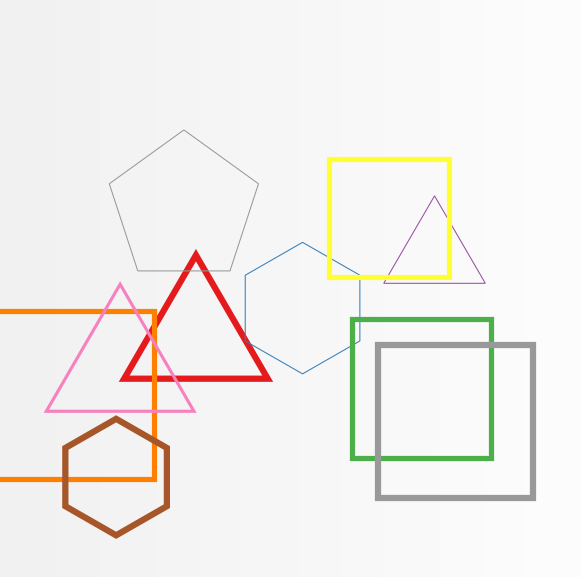[{"shape": "triangle", "thickness": 3, "radius": 0.71, "center": [0.337, 0.415]}, {"shape": "hexagon", "thickness": 0.5, "radius": 0.57, "center": [0.521, 0.466]}, {"shape": "square", "thickness": 2.5, "radius": 0.6, "center": [0.726, 0.326]}, {"shape": "triangle", "thickness": 0.5, "radius": 0.5, "center": [0.748, 0.559]}, {"shape": "square", "thickness": 2.5, "radius": 0.73, "center": [0.119, 0.316]}, {"shape": "square", "thickness": 2.5, "radius": 0.51, "center": [0.669, 0.621]}, {"shape": "hexagon", "thickness": 3, "radius": 0.5, "center": [0.2, 0.173]}, {"shape": "triangle", "thickness": 1.5, "radius": 0.73, "center": [0.207, 0.36]}, {"shape": "square", "thickness": 3, "radius": 0.66, "center": [0.784, 0.269]}, {"shape": "pentagon", "thickness": 0.5, "radius": 0.67, "center": [0.316, 0.639]}]